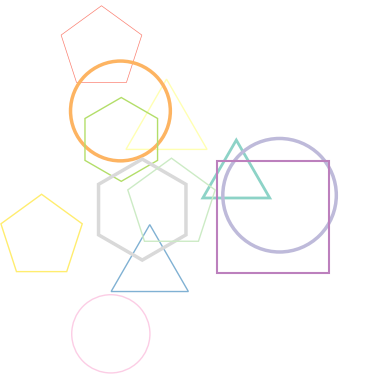[{"shape": "triangle", "thickness": 2, "radius": 0.5, "center": [0.614, 0.536]}, {"shape": "triangle", "thickness": 1, "radius": 0.61, "center": [0.433, 0.673]}, {"shape": "circle", "thickness": 2.5, "radius": 0.74, "center": [0.726, 0.493]}, {"shape": "pentagon", "thickness": 0.5, "radius": 0.55, "center": [0.264, 0.875]}, {"shape": "triangle", "thickness": 1, "radius": 0.58, "center": [0.389, 0.301]}, {"shape": "circle", "thickness": 2.5, "radius": 0.65, "center": [0.313, 0.712]}, {"shape": "hexagon", "thickness": 1, "radius": 0.54, "center": [0.315, 0.638]}, {"shape": "circle", "thickness": 1, "radius": 0.51, "center": [0.288, 0.133]}, {"shape": "hexagon", "thickness": 2.5, "radius": 0.66, "center": [0.369, 0.456]}, {"shape": "square", "thickness": 1.5, "radius": 0.73, "center": [0.71, 0.436]}, {"shape": "pentagon", "thickness": 1, "radius": 0.6, "center": [0.445, 0.47]}, {"shape": "pentagon", "thickness": 1, "radius": 0.56, "center": [0.108, 0.384]}]